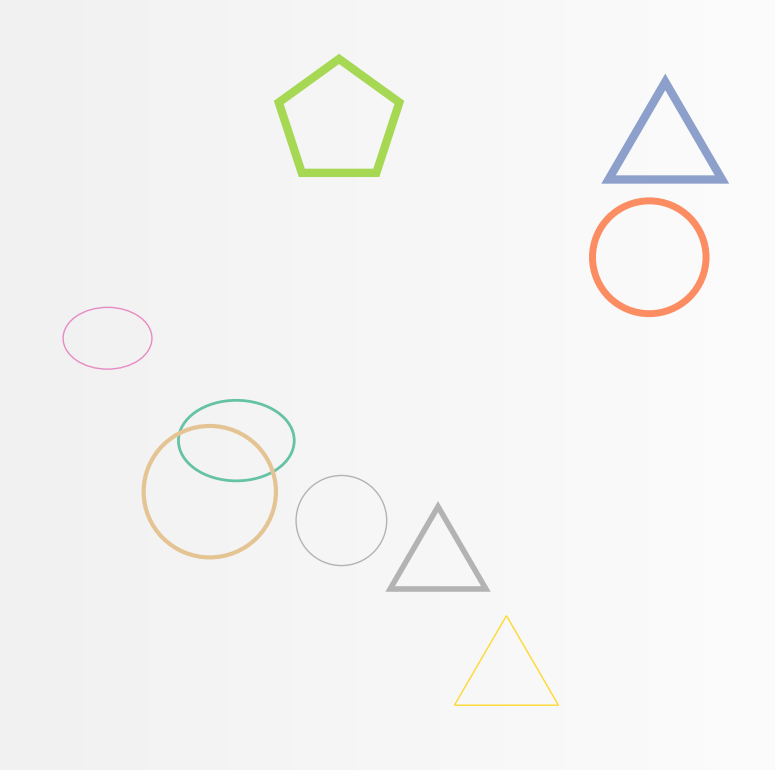[{"shape": "oval", "thickness": 1, "radius": 0.37, "center": [0.305, 0.428]}, {"shape": "circle", "thickness": 2.5, "radius": 0.37, "center": [0.838, 0.666]}, {"shape": "triangle", "thickness": 3, "radius": 0.42, "center": [0.858, 0.809]}, {"shape": "oval", "thickness": 0.5, "radius": 0.29, "center": [0.139, 0.561]}, {"shape": "pentagon", "thickness": 3, "radius": 0.41, "center": [0.437, 0.842]}, {"shape": "triangle", "thickness": 0.5, "radius": 0.39, "center": [0.653, 0.123]}, {"shape": "circle", "thickness": 1.5, "radius": 0.43, "center": [0.271, 0.361]}, {"shape": "circle", "thickness": 0.5, "radius": 0.29, "center": [0.441, 0.324]}, {"shape": "triangle", "thickness": 2, "radius": 0.36, "center": [0.565, 0.271]}]